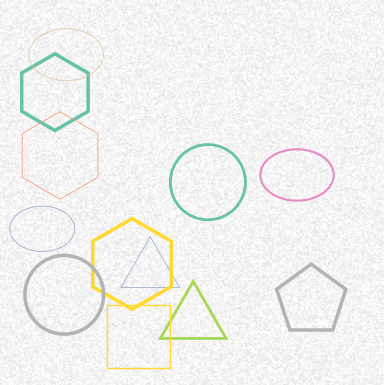[{"shape": "circle", "thickness": 2, "radius": 0.49, "center": [0.54, 0.527]}, {"shape": "hexagon", "thickness": 2.5, "radius": 0.5, "center": [0.143, 0.761]}, {"shape": "hexagon", "thickness": 0.5, "radius": 0.57, "center": [0.156, 0.596]}, {"shape": "oval", "thickness": 0.5, "radius": 0.42, "center": [0.11, 0.406]}, {"shape": "triangle", "thickness": 0.5, "radius": 0.44, "center": [0.39, 0.297]}, {"shape": "oval", "thickness": 1.5, "radius": 0.48, "center": [0.772, 0.545]}, {"shape": "triangle", "thickness": 2, "radius": 0.49, "center": [0.502, 0.17]}, {"shape": "square", "thickness": 1, "radius": 0.4, "center": [0.36, 0.126]}, {"shape": "hexagon", "thickness": 2.5, "radius": 0.59, "center": [0.343, 0.314]}, {"shape": "oval", "thickness": 0.5, "radius": 0.48, "center": [0.172, 0.858]}, {"shape": "circle", "thickness": 2.5, "radius": 0.51, "center": [0.167, 0.234]}, {"shape": "pentagon", "thickness": 2.5, "radius": 0.47, "center": [0.808, 0.219]}]